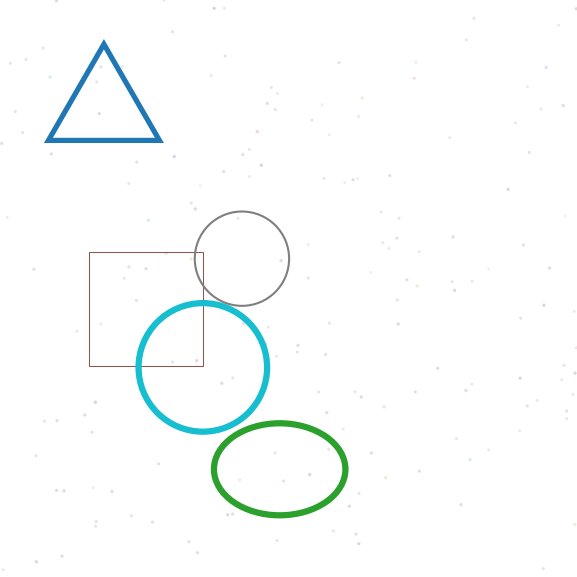[{"shape": "triangle", "thickness": 2.5, "radius": 0.56, "center": [0.18, 0.812]}, {"shape": "oval", "thickness": 3, "radius": 0.57, "center": [0.484, 0.187]}, {"shape": "square", "thickness": 0.5, "radius": 0.49, "center": [0.253, 0.464]}, {"shape": "circle", "thickness": 1, "radius": 0.41, "center": [0.419, 0.551]}, {"shape": "circle", "thickness": 3, "radius": 0.56, "center": [0.351, 0.363]}]